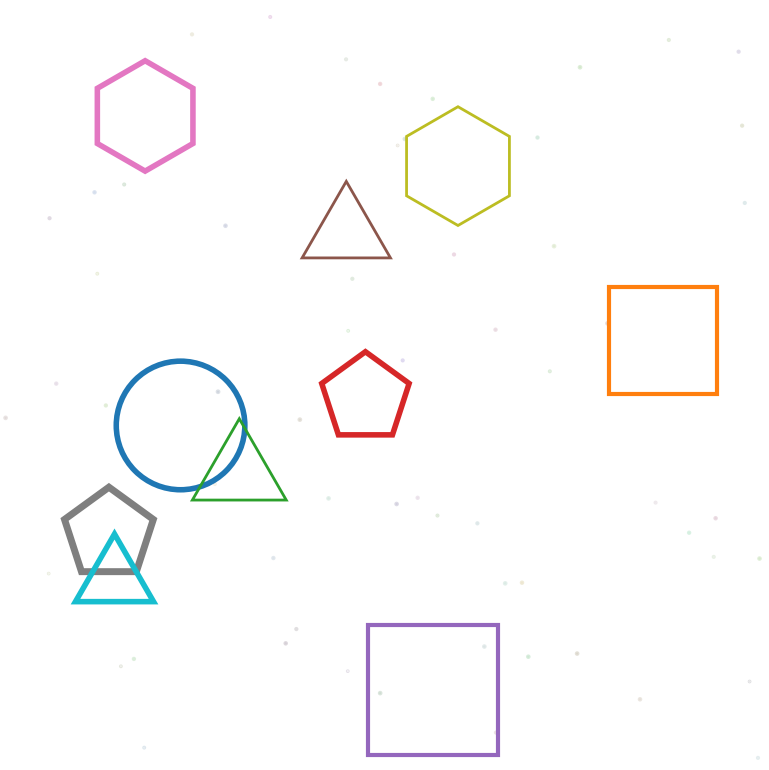[{"shape": "circle", "thickness": 2, "radius": 0.42, "center": [0.234, 0.447]}, {"shape": "square", "thickness": 1.5, "radius": 0.35, "center": [0.861, 0.558]}, {"shape": "triangle", "thickness": 1, "radius": 0.35, "center": [0.311, 0.386]}, {"shape": "pentagon", "thickness": 2, "radius": 0.3, "center": [0.475, 0.484]}, {"shape": "square", "thickness": 1.5, "radius": 0.42, "center": [0.562, 0.104]}, {"shape": "triangle", "thickness": 1, "radius": 0.33, "center": [0.45, 0.698]}, {"shape": "hexagon", "thickness": 2, "radius": 0.36, "center": [0.188, 0.849]}, {"shape": "pentagon", "thickness": 2.5, "radius": 0.3, "center": [0.141, 0.307]}, {"shape": "hexagon", "thickness": 1, "radius": 0.39, "center": [0.595, 0.784]}, {"shape": "triangle", "thickness": 2, "radius": 0.29, "center": [0.149, 0.248]}]